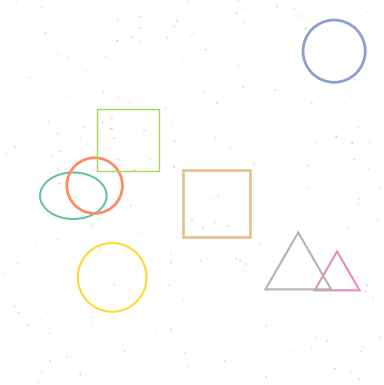[{"shape": "oval", "thickness": 1.5, "radius": 0.43, "center": [0.19, 0.492]}, {"shape": "circle", "thickness": 2, "radius": 0.36, "center": [0.246, 0.518]}, {"shape": "circle", "thickness": 2, "radius": 0.4, "center": [0.868, 0.867]}, {"shape": "triangle", "thickness": 1.5, "radius": 0.34, "center": [0.876, 0.28]}, {"shape": "square", "thickness": 1, "radius": 0.4, "center": [0.331, 0.637]}, {"shape": "circle", "thickness": 1.5, "radius": 0.45, "center": [0.291, 0.28]}, {"shape": "square", "thickness": 2, "radius": 0.44, "center": [0.562, 0.472]}, {"shape": "triangle", "thickness": 1.5, "radius": 0.49, "center": [0.775, 0.298]}]